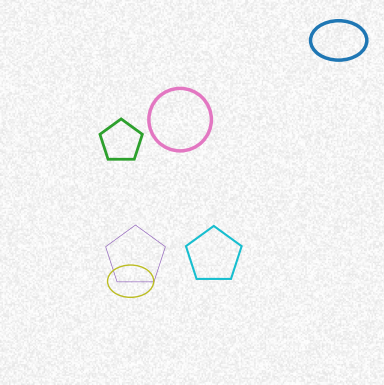[{"shape": "oval", "thickness": 2.5, "radius": 0.37, "center": [0.88, 0.895]}, {"shape": "pentagon", "thickness": 2, "radius": 0.29, "center": [0.315, 0.633]}, {"shape": "pentagon", "thickness": 0.5, "radius": 0.41, "center": [0.352, 0.334]}, {"shape": "circle", "thickness": 2.5, "radius": 0.41, "center": [0.468, 0.689]}, {"shape": "oval", "thickness": 1, "radius": 0.3, "center": [0.339, 0.27]}, {"shape": "pentagon", "thickness": 1.5, "radius": 0.38, "center": [0.555, 0.337]}]